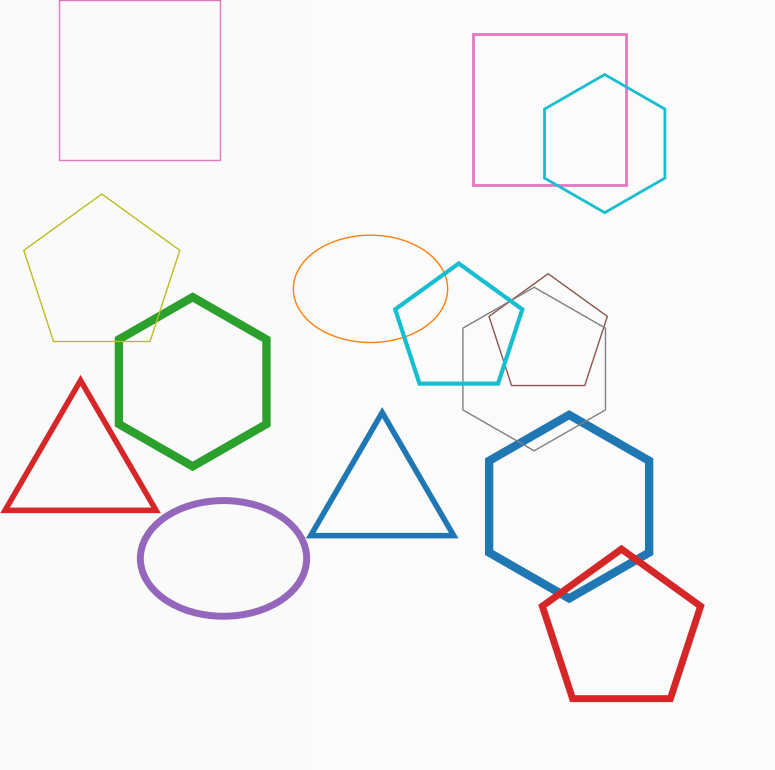[{"shape": "triangle", "thickness": 2, "radius": 0.53, "center": [0.493, 0.358]}, {"shape": "hexagon", "thickness": 3, "radius": 0.6, "center": [0.734, 0.342]}, {"shape": "oval", "thickness": 0.5, "radius": 0.5, "center": [0.478, 0.625]}, {"shape": "hexagon", "thickness": 3, "radius": 0.55, "center": [0.249, 0.504]}, {"shape": "triangle", "thickness": 2, "radius": 0.56, "center": [0.104, 0.393]}, {"shape": "pentagon", "thickness": 2.5, "radius": 0.54, "center": [0.802, 0.18]}, {"shape": "oval", "thickness": 2.5, "radius": 0.54, "center": [0.288, 0.275]}, {"shape": "pentagon", "thickness": 0.5, "radius": 0.4, "center": [0.707, 0.564]}, {"shape": "square", "thickness": 1, "radius": 0.49, "center": [0.709, 0.858]}, {"shape": "square", "thickness": 0.5, "radius": 0.52, "center": [0.18, 0.896]}, {"shape": "hexagon", "thickness": 0.5, "radius": 0.53, "center": [0.689, 0.521]}, {"shape": "pentagon", "thickness": 0.5, "radius": 0.53, "center": [0.131, 0.642]}, {"shape": "pentagon", "thickness": 1.5, "radius": 0.43, "center": [0.592, 0.572]}, {"shape": "hexagon", "thickness": 1, "radius": 0.45, "center": [0.78, 0.814]}]